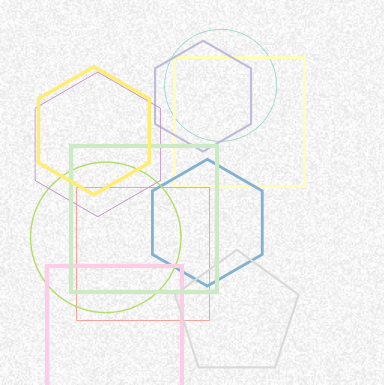[{"shape": "circle", "thickness": 0.5, "radius": 0.73, "center": [0.573, 0.778]}, {"shape": "square", "thickness": 2, "radius": 0.84, "center": [0.621, 0.684]}, {"shape": "hexagon", "thickness": 1.5, "radius": 0.72, "center": [0.527, 0.75]}, {"shape": "square", "thickness": 0.5, "radius": 0.87, "center": [0.37, 0.342]}, {"shape": "hexagon", "thickness": 2, "radius": 0.82, "center": [0.539, 0.422]}, {"shape": "circle", "thickness": 1, "radius": 0.98, "center": [0.275, 0.383]}, {"shape": "square", "thickness": 3, "radius": 0.88, "center": [0.296, 0.134]}, {"shape": "pentagon", "thickness": 1.5, "radius": 0.84, "center": [0.615, 0.182]}, {"shape": "hexagon", "thickness": 0.5, "radius": 0.94, "center": [0.254, 0.625]}, {"shape": "square", "thickness": 3, "radius": 0.95, "center": [0.373, 0.43]}, {"shape": "hexagon", "thickness": 2.5, "radius": 0.83, "center": [0.244, 0.66]}]